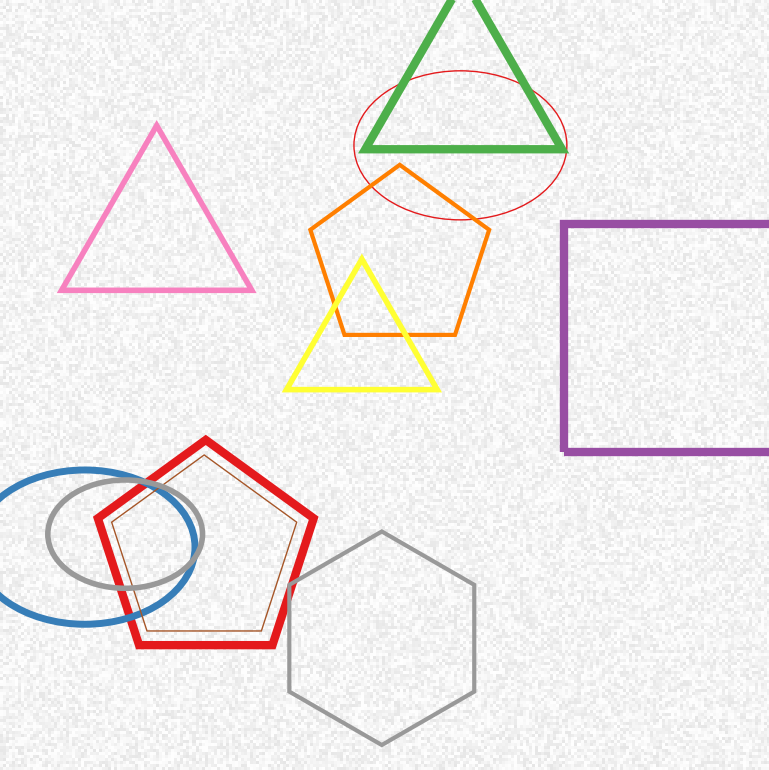[{"shape": "pentagon", "thickness": 3, "radius": 0.74, "center": [0.267, 0.281]}, {"shape": "oval", "thickness": 0.5, "radius": 0.69, "center": [0.598, 0.811]}, {"shape": "oval", "thickness": 2.5, "radius": 0.72, "center": [0.11, 0.289]}, {"shape": "triangle", "thickness": 3, "radius": 0.74, "center": [0.602, 0.88]}, {"shape": "square", "thickness": 3, "radius": 0.74, "center": [0.881, 0.561]}, {"shape": "pentagon", "thickness": 1.5, "radius": 0.61, "center": [0.519, 0.664]}, {"shape": "triangle", "thickness": 2, "radius": 0.57, "center": [0.47, 0.55]}, {"shape": "pentagon", "thickness": 0.5, "radius": 0.63, "center": [0.265, 0.283]}, {"shape": "triangle", "thickness": 2, "radius": 0.71, "center": [0.204, 0.694]}, {"shape": "oval", "thickness": 2, "radius": 0.5, "center": [0.163, 0.306]}, {"shape": "hexagon", "thickness": 1.5, "radius": 0.69, "center": [0.496, 0.171]}]